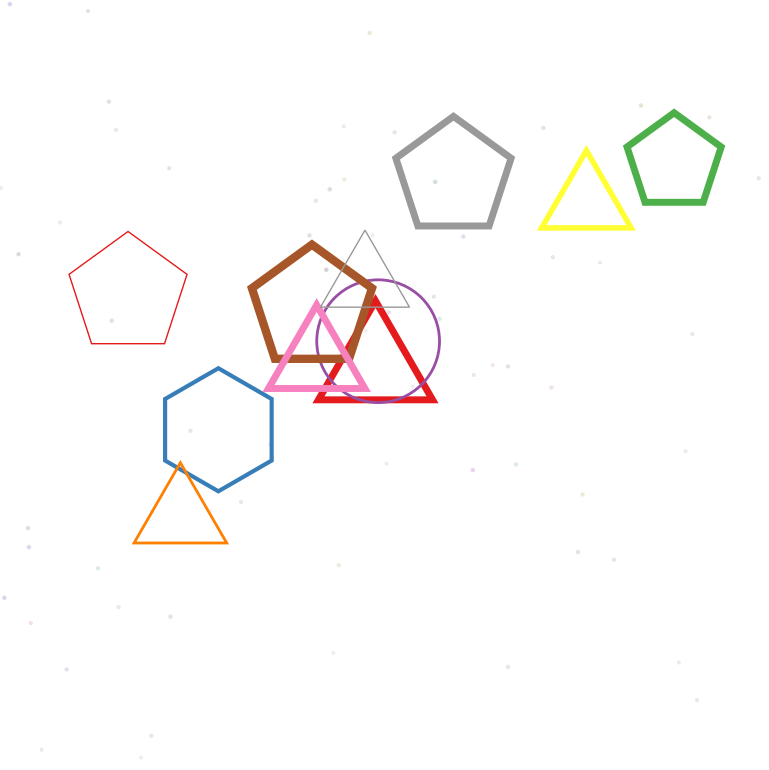[{"shape": "pentagon", "thickness": 0.5, "radius": 0.4, "center": [0.166, 0.619]}, {"shape": "triangle", "thickness": 2.5, "radius": 0.43, "center": [0.488, 0.524]}, {"shape": "hexagon", "thickness": 1.5, "radius": 0.4, "center": [0.284, 0.442]}, {"shape": "pentagon", "thickness": 2.5, "radius": 0.32, "center": [0.875, 0.789]}, {"shape": "circle", "thickness": 1, "radius": 0.4, "center": [0.491, 0.557]}, {"shape": "triangle", "thickness": 1, "radius": 0.35, "center": [0.234, 0.33]}, {"shape": "triangle", "thickness": 2, "radius": 0.34, "center": [0.762, 0.738]}, {"shape": "pentagon", "thickness": 3, "radius": 0.41, "center": [0.405, 0.6]}, {"shape": "triangle", "thickness": 2.5, "radius": 0.36, "center": [0.411, 0.532]}, {"shape": "pentagon", "thickness": 2.5, "radius": 0.39, "center": [0.589, 0.77]}, {"shape": "triangle", "thickness": 0.5, "radius": 0.33, "center": [0.474, 0.634]}]